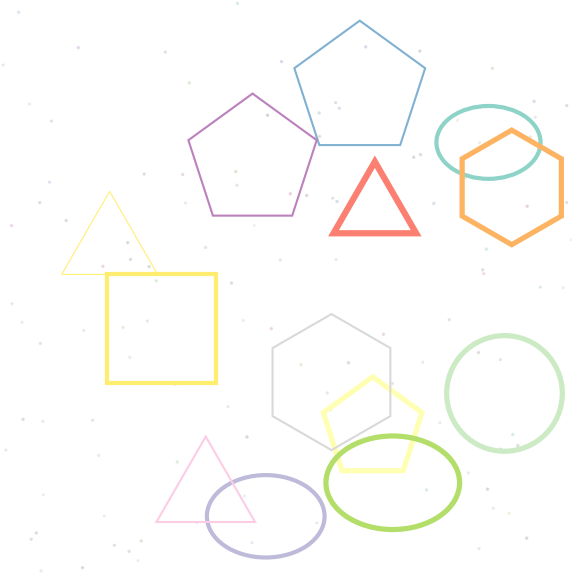[{"shape": "oval", "thickness": 2, "radius": 0.45, "center": [0.846, 0.753]}, {"shape": "pentagon", "thickness": 2.5, "radius": 0.45, "center": [0.645, 0.257]}, {"shape": "oval", "thickness": 2, "radius": 0.51, "center": [0.46, 0.105]}, {"shape": "triangle", "thickness": 3, "radius": 0.41, "center": [0.649, 0.637]}, {"shape": "pentagon", "thickness": 1, "radius": 0.6, "center": [0.623, 0.844]}, {"shape": "hexagon", "thickness": 2.5, "radius": 0.5, "center": [0.886, 0.675]}, {"shape": "oval", "thickness": 2.5, "radius": 0.58, "center": [0.68, 0.163]}, {"shape": "triangle", "thickness": 1, "radius": 0.49, "center": [0.356, 0.145]}, {"shape": "hexagon", "thickness": 1, "radius": 0.59, "center": [0.574, 0.338]}, {"shape": "pentagon", "thickness": 1, "radius": 0.58, "center": [0.437, 0.72]}, {"shape": "circle", "thickness": 2.5, "radius": 0.5, "center": [0.874, 0.318]}, {"shape": "triangle", "thickness": 0.5, "radius": 0.48, "center": [0.19, 0.572]}, {"shape": "square", "thickness": 2, "radius": 0.47, "center": [0.28, 0.43]}]